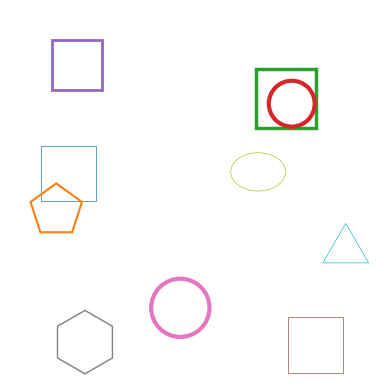[{"shape": "square", "thickness": 0.5, "radius": 0.36, "center": [0.177, 0.549]}, {"shape": "pentagon", "thickness": 1.5, "radius": 0.35, "center": [0.146, 0.454]}, {"shape": "square", "thickness": 2.5, "radius": 0.39, "center": [0.744, 0.744]}, {"shape": "circle", "thickness": 3, "radius": 0.3, "center": [0.758, 0.731]}, {"shape": "square", "thickness": 2, "radius": 0.33, "center": [0.2, 0.832]}, {"shape": "square", "thickness": 0.5, "radius": 0.36, "center": [0.82, 0.103]}, {"shape": "circle", "thickness": 3, "radius": 0.38, "center": [0.468, 0.2]}, {"shape": "hexagon", "thickness": 1, "radius": 0.41, "center": [0.221, 0.111]}, {"shape": "oval", "thickness": 0.5, "radius": 0.36, "center": [0.671, 0.554]}, {"shape": "triangle", "thickness": 0.5, "radius": 0.34, "center": [0.898, 0.351]}]